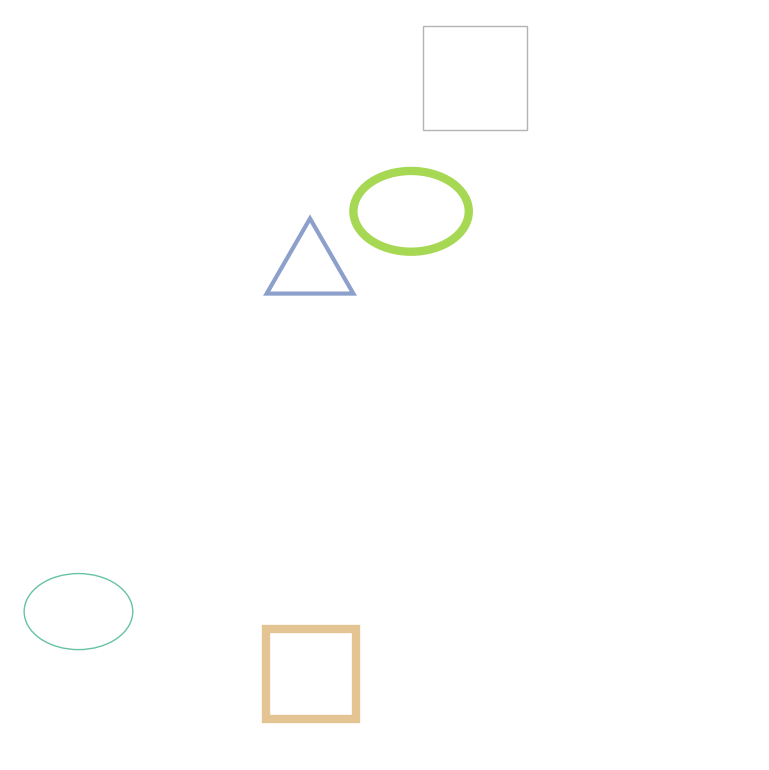[{"shape": "oval", "thickness": 0.5, "radius": 0.35, "center": [0.102, 0.206]}, {"shape": "triangle", "thickness": 1.5, "radius": 0.32, "center": [0.403, 0.651]}, {"shape": "oval", "thickness": 3, "radius": 0.37, "center": [0.534, 0.726]}, {"shape": "square", "thickness": 3, "radius": 0.29, "center": [0.404, 0.124]}, {"shape": "square", "thickness": 0.5, "radius": 0.34, "center": [0.617, 0.899]}]